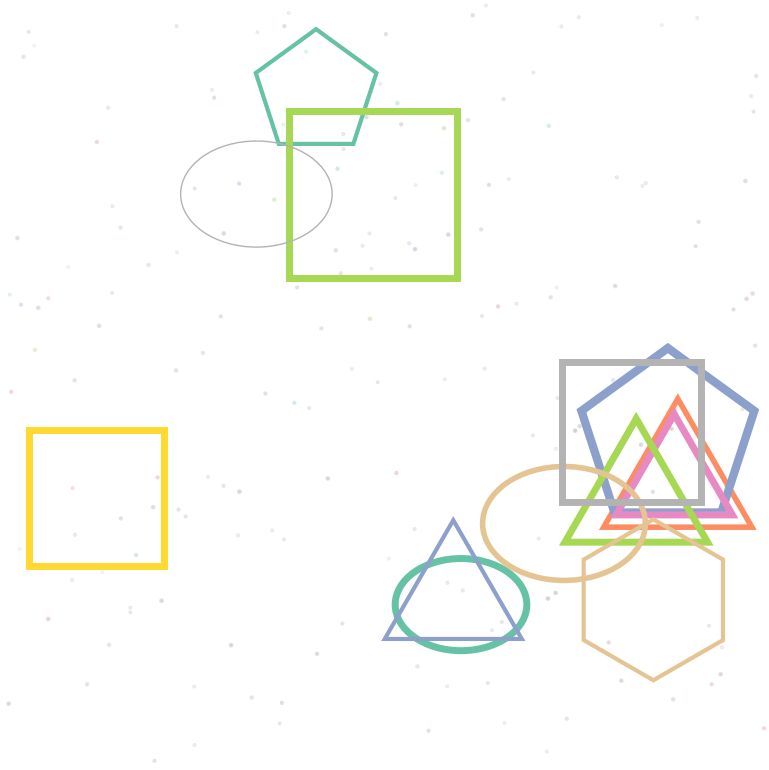[{"shape": "oval", "thickness": 2.5, "radius": 0.43, "center": [0.599, 0.215]}, {"shape": "pentagon", "thickness": 1.5, "radius": 0.41, "center": [0.411, 0.88]}, {"shape": "triangle", "thickness": 2, "radius": 0.56, "center": [0.88, 0.371]}, {"shape": "triangle", "thickness": 1.5, "radius": 0.51, "center": [0.589, 0.222]}, {"shape": "pentagon", "thickness": 3, "radius": 0.59, "center": [0.867, 0.43]}, {"shape": "triangle", "thickness": 2.5, "radius": 0.44, "center": [0.876, 0.375]}, {"shape": "square", "thickness": 2.5, "radius": 0.54, "center": [0.484, 0.747]}, {"shape": "triangle", "thickness": 2.5, "radius": 0.53, "center": [0.826, 0.349]}, {"shape": "square", "thickness": 2.5, "radius": 0.44, "center": [0.125, 0.354]}, {"shape": "hexagon", "thickness": 1.5, "radius": 0.52, "center": [0.848, 0.221]}, {"shape": "oval", "thickness": 2, "radius": 0.53, "center": [0.732, 0.32]}, {"shape": "oval", "thickness": 0.5, "radius": 0.49, "center": [0.333, 0.748]}, {"shape": "square", "thickness": 2.5, "radius": 0.45, "center": [0.82, 0.439]}]